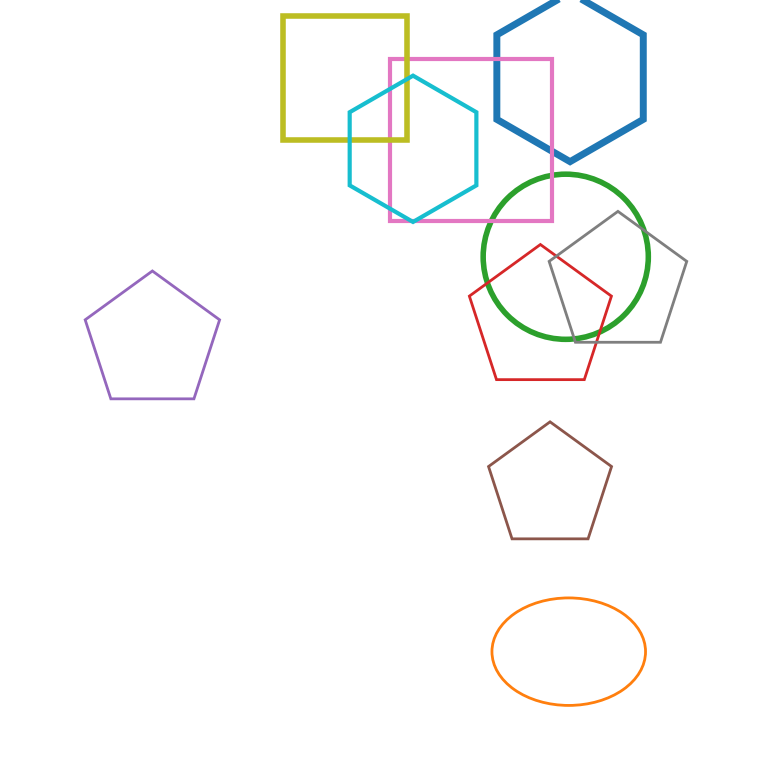[{"shape": "hexagon", "thickness": 2.5, "radius": 0.55, "center": [0.74, 0.9]}, {"shape": "oval", "thickness": 1, "radius": 0.5, "center": [0.739, 0.154]}, {"shape": "circle", "thickness": 2, "radius": 0.54, "center": [0.735, 0.667]}, {"shape": "pentagon", "thickness": 1, "radius": 0.49, "center": [0.702, 0.585]}, {"shape": "pentagon", "thickness": 1, "radius": 0.46, "center": [0.198, 0.556]}, {"shape": "pentagon", "thickness": 1, "radius": 0.42, "center": [0.714, 0.368]}, {"shape": "square", "thickness": 1.5, "radius": 0.53, "center": [0.612, 0.818]}, {"shape": "pentagon", "thickness": 1, "radius": 0.47, "center": [0.803, 0.632]}, {"shape": "square", "thickness": 2, "radius": 0.4, "center": [0.448, 0.898]}, {"shape": "hexagon", "thickness": 1.5, "radius": 0.47, "center": [0.536, 0.807]}]